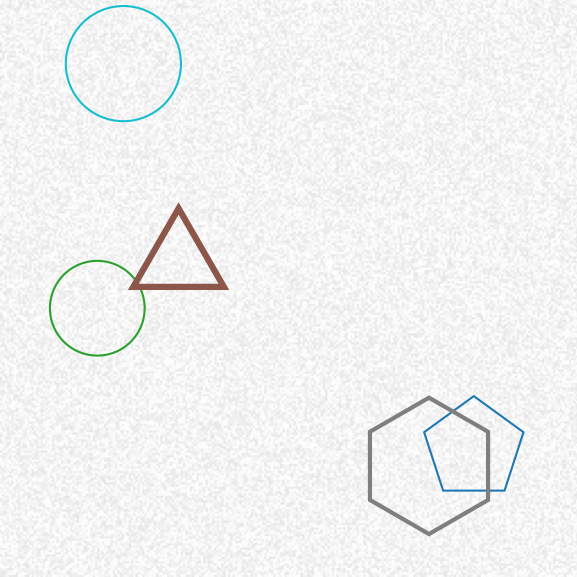[{"shape": "pentagon", "thickness": 1, "radius": 0.45, "center": [0.82, 0.223]}, {"shape": "circle", "thickness": 1, "radius": 0.41, "center": [0.168, 0.465]}, {"shape": "triangle", "thickness": 3, "radius": 0.45, "center": [0.309, 0.548]}, {"shape": "hexagon", "thickness": 2, "radius": 0.59, "center": [0.743, 0.192]}, {"shape": "circle", "thickness": 1, "radius": 0.5, "center": [0.214, 0.889]}]